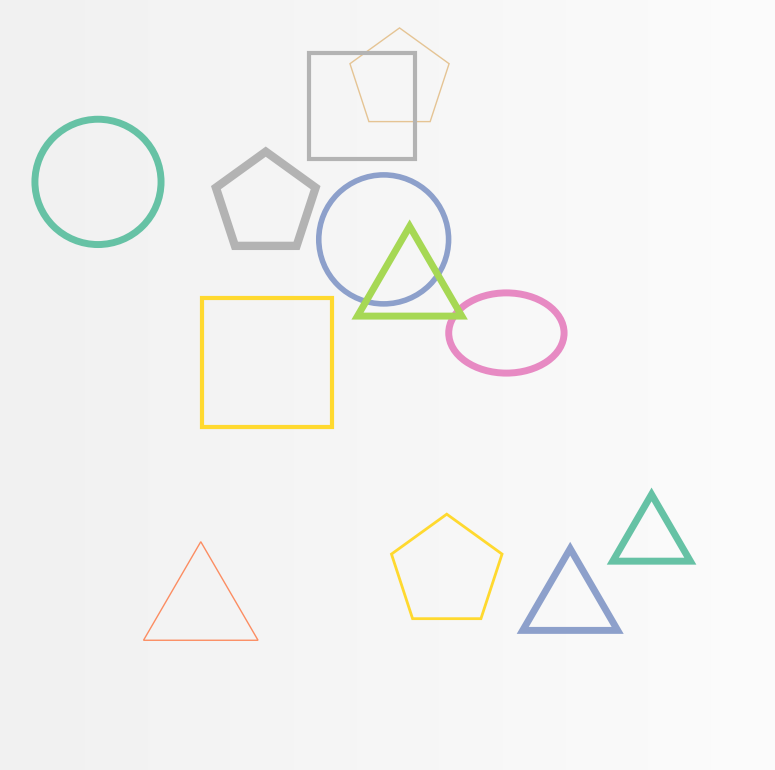[{"shape": "triangle", "thickness": 2.5, "radius": 0.29, "center": [0.841, 0.3]}, {"shape": "circle", "thickness": 2.5, "radius": 0.41, "center": [0.126, 0.764]}, {"shape": "triangle", "thickness": 0.5, "radius": 0.43, "center": [0.259, 0.211]}, {"shape": "circle", "thickness": 2, "radius": 0.42, "center": [0.495, 0.689]}, {"shape": "triangle", "thickness": 2.5, "radius": 0.35, "center": [0.736, 0.217]}, {"shape": "oval", "thickness": 2.5, "radius": 0.37, "center": [0.653, 0.568]}, {"shape": "triangle", "thickness": 2.5, "radius": 0.39, "center": [0.529, 0.628]}, {"shape": "pentagon", "thickness": 1, "radius": 0.38, "center": [0.576, 0.257]}, {"shape": "square", "thickness": 1.5, "radius": 0.42, "center": [0.345, 0.529]}, {"shape": "pentagon", "thickness": 0.5, "radius": 0.34, "center": [0.516, 0.896]}, {"shape": "square", "thickness": 1.5, "radius": 0.34, "center": [0.467, 0.862]}, {"shape": "pentagon", "thickness": 3, "radius": 0.34, "center": [0.343, 0.735]}]